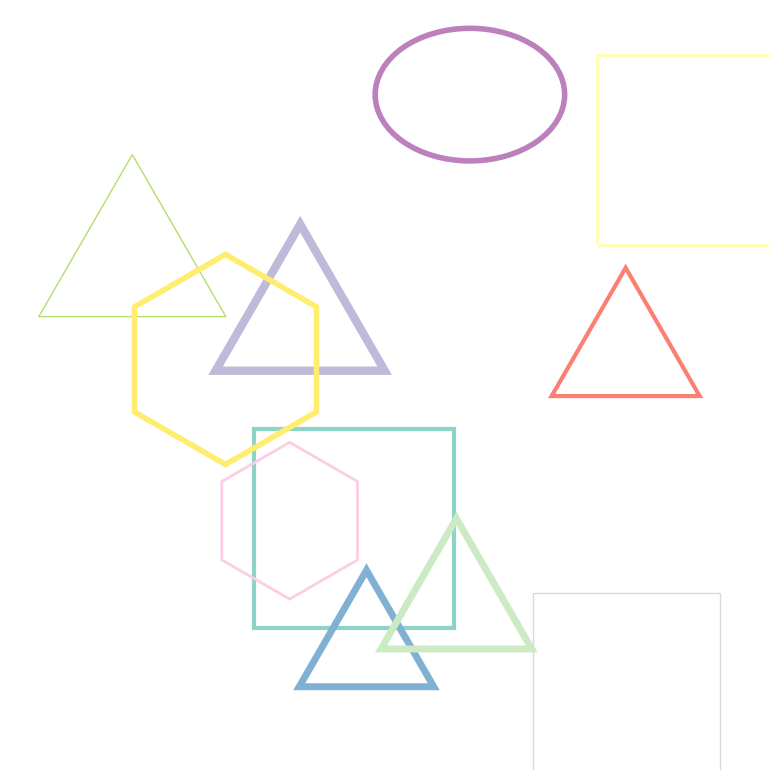[{"shape": "square", "thickness": 1.5, "radius": 0.65, "center": [0.46, 0.313]}, {"shape": "square", "thickness": 1, "radius": 0.62, "center": [0.898, 0.805]}, {"shape": "triangle", "thickness": 3, "radius": 0.63, "center": [0.39, 0.582]}, {"shape": "triangle", "thickness": 1.5, "radius": 0.56, "center": [0.813, 0.541]}, {"shape": "triangle", "thickness": 2.5, "radius": 0.5, "center": [0.476, 0.159]}, {"shape": "triangle", "thickness": 0.5, "radius": 0.7, "center": [0.172, 0.659]}, {"shape": "hexagon", "thickness": 1, "radius": 0.51, "center": [0.376, 0.324]}, {"shape": "square", "thickness": 0.5, "radius": 0.61, "center": [0.813, 0.108]}, {"shape": "oval", "thickness": 2, "radius": 0.62, "center": [0.61, 0.877]}, {"shape": "triangle", "thickness": 2.5, "radius": 0.56, "center": [0.593, 0.214]}, {"shape": "hexagon", "thickness": 2, "radius": 0.68, "center": [0.293, 0.533]}]